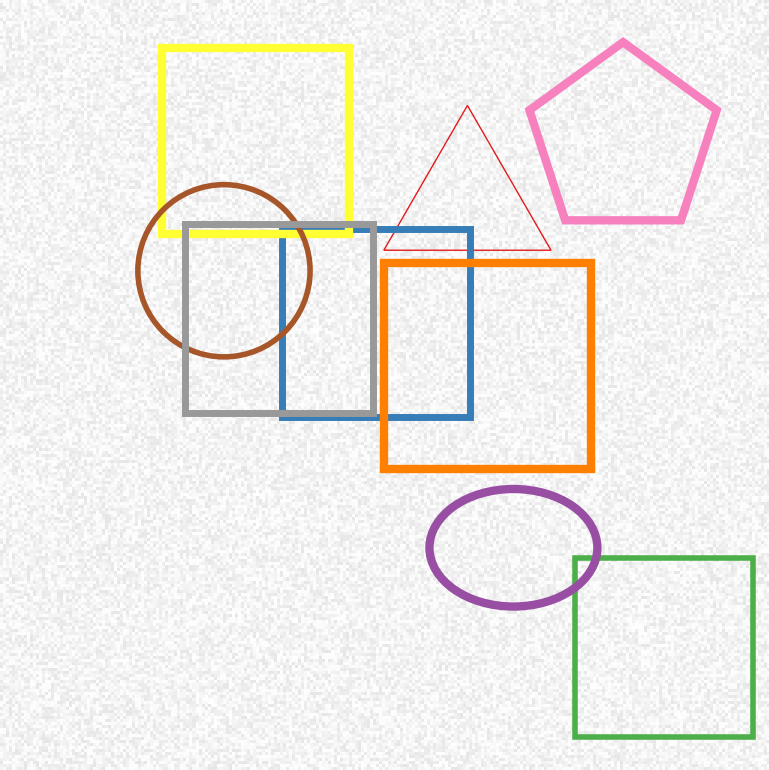[{"shape": "triangle", "thickness": 0.5, "radius": 0.63, "center": [0.607, 0.738]}, {"shape": "square", "thickness": 2.5, "radius": 0.61, "center": [0.488, 0.58]}, {"shape": "square", "thickness": 2, "radius": 0.58, "center": [0.862, 0.159]}, {"shape": "oval", "thickness": 3, "radius": 0.55, "center": [0.667, 0.289]}, {"shape": "square", "thickness": 3, "radius": 0.67, "center": [0.633, 0.525]}, {"shape": "square", "thickness": 3, "radius": 0.61, "center": [0.332, 0.817]}, {"shape": "circle", "thickness": 2, "radius": 0.56, "center": [0.291, 0.648]}, {"shape": "pentagon", "thickness": 3, "radius": 0.64, "center": [0.809, 0.817]}, {"shape": "square", "thickness": 2.5, "radius": 0.61, "center": [0.363, 0.587]}]